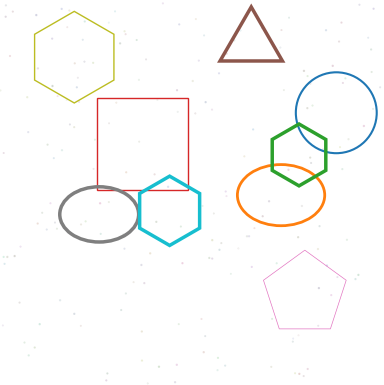[{"shape": "circle", "thickness": 1.5, "radius": 0.53, "center": [0.873, 0.707]}, {"shape": "oval", "thickness": 2, "radius": 0.57, "center": [0.73, 0.493]}, {"shape": "hexagon", "thickness": 2.5, "radius": 0.4, "center": [0.777, 0.598]}, {"shape": "square", "thickness": 1, "radius": 0.59, "center": [0.371, 0.626]}, {"shape": "triangle", "thickness": 2.5, "radius": 0.47, "center": [0.653, 0.888]}, {"shape": "pentagon", "thickness": 0.5, "radius": 0.56, "center": [0.792, 0.237]}, {"shape": "oval", "thickness": 2.5, "radius": 0.51, "center": [0.258, 0.443]}, {"shape": "hexagon", "thickness": 1, "radius": 0.59, "center": [0.193, 0.852]}, {"shape": "hexagon", "thickness": 2.5, "radius": 0.45, "center": [0.441, 0.452]}]